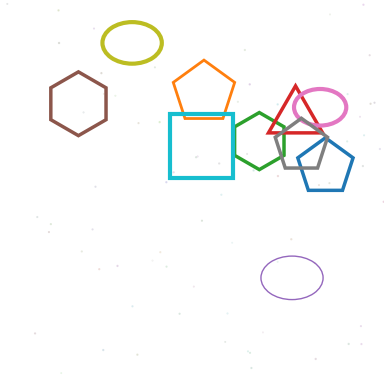[{"shape": "pentagon", "thickness": 2.5, "radius": 0.38, "center": [0.845, 0.567]}, {"shape": "pentagon", "thickness": 2, "radius": 0.42, "center": [0.53, 0.76]}, {"shape": "hexagon", "thickness": 2.5, "radius": 0.37, "center": [0.674, 0.634]}, {"shape": "triangle", "thickness": 2.5, "radius": 0.41, "center": [0.768, 0.695]}, {"shape": "oval", "thickness": 1, "radius": 0.4, "center": [0.758, 0.278]}, {"shape": "hexagon", "thickness": 2.5, "radius": 0.41, "center": [0.204, 0.731]}, {"shape": "oval", "thickness": 3, "radius": 0.34, "center": [0.832, 0.721]}, {"shape": "pentagon", "thickness": 2.5, "radius": 0.36, "center": [0.783, 0.621]}, {"shape": "oval", "thickness": 3, "radius": 0.39, "center": [0.343, 0.889]}, {"shape": "square", "thickness": 3, "radius": 0.41, "center": [0.524, 0.621]}]